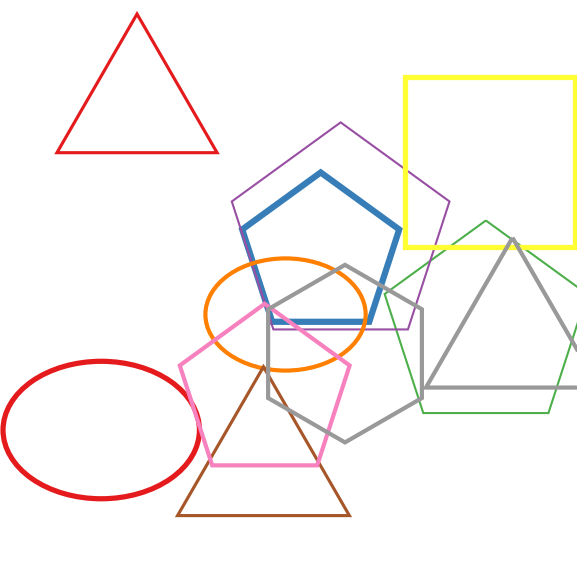[{"shape": "oval", "thickness": 2.5, "radius": 0.85, "center": [0.175, 0.255]}, {"shape": "triangle", "thickness": 1.5, "radius": 0.8, "center": [0.237, 0.815]}, {"shape": "pentagon", "thickness": 3, "radius": 0.71, "center": [0.555, 0.558]}, {"shape": "pentagon", "thickness": 1, "radius": 0.92, "center": [0.841, 0.433]}, {"shape": "pentagon", "thickness": 1, "radius": 0.99, "center": [0.59, 0.589]}, {"shape": "oval", "thickness": 2, "radius": 0.69, "center": [0.494, 0.455]}, {"shape": "square", "thickness": 2.5, "radius": 0.74, "center": [0.848, 0.719]}, {"shape": "triangle", "thickness": 1.5, "radius": 0.86, "center": [0.456, 0.192]}, {"shape": "pentagon", "thickness": 2, "radius": 0.77, "center": [0.458, 0.318]}, {"shape": "hexagon", "thickness": 2, "radius": 0.77, "center": [0.597, 0.387]}, {"shape": "triangle", "thickness": 2, "radius": 0.87, "center": [0.887, 0.415]}]